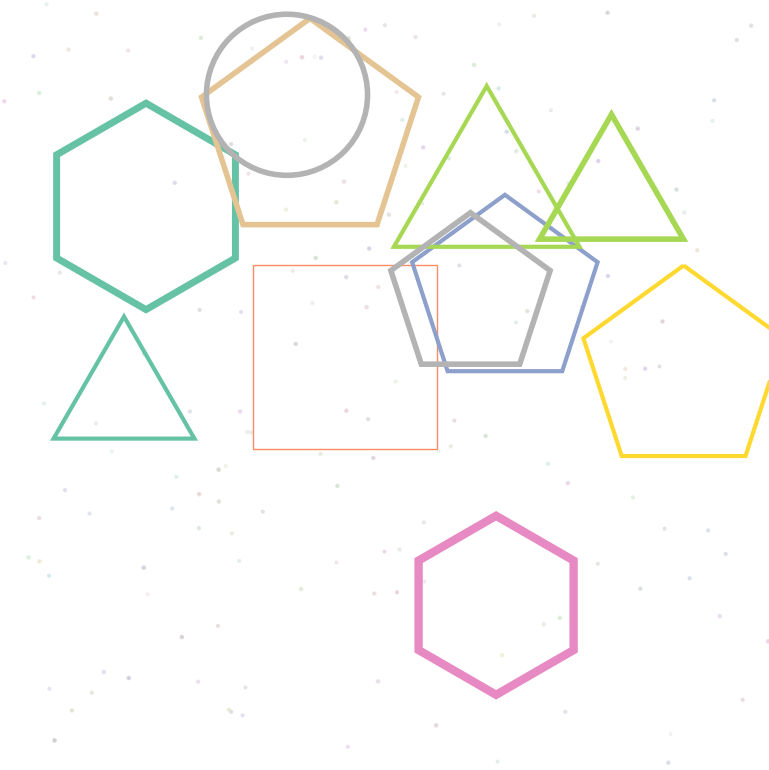[{"shape": "hexagon", "thickness": 2.5, "radius": 0.67, "center": [0.19, 0.732]}, {"shape": "triangle", "thickness": 1.5, "radius": 0.53, "center": [0.161, 0.483]}, {"shape": "square", "thickness": 0.5, "radius": 0.6, "center": [0.447, 0.536]}, {"shape": "pentagon", "thickness": 1.5, "radius": 0.63, "center": [0.656, 0.62]}, {"shape": "hexagon", "thickness": 3, "radius": 0.58, "center": [0.644, 0.214]}, {"shape": "triangle", "thickness": 2, "radius": 0.54, "center": [0.794, 0.743]}, {"shape": "triangle", "thickness": 1.5, "radius": 0.7, "center": [0.632, 0.749]}, {"shape": "pentagon", "thickness": 1.5, "radius": 0.68, "center": [0.888, 0.518]}, {"shape": "pentagon", "thickness": 2, "radius": 0.74, "center": [0.403, 0.828]}, {"shape": "pentagon", "thickness": 2, "radius": 0.54, "center": [0.611, 0.615]}, {"shape": "circle", "thickness": 2, "radius": 0.52, "center": [0.373, 0.877]}]